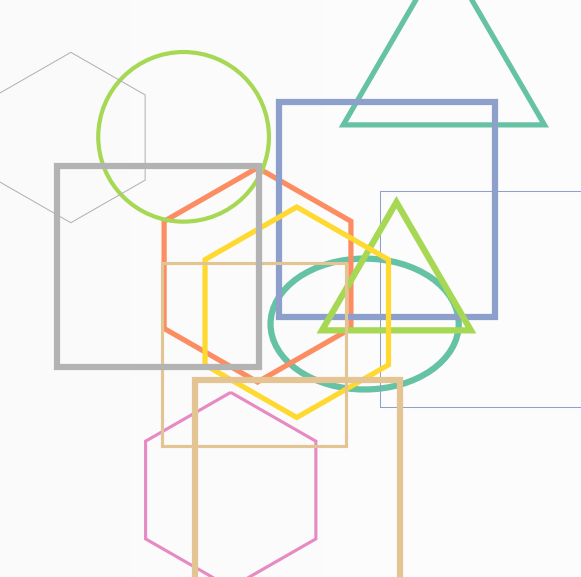[{"shape": "oval", "thickness": 3, "radius": 0.81, "center": [0.627, 0.438]}, {"shape": "triangle", "thickness": 2.5, "radius": 1.0, "center": [0.764, 0.883]}, {"shape": "hexagon", "thickness": 2.5, "radius": 0.93, "center": [0.443, 0.523]}, {"shape": "square", "thickness": 3, "radius": 0.93, "center": [0.667, 0.636]}, {"shape": "square", "thickness": 0.5, "radius": 0.93, "center": [0.841, 0.482]}, {"shape": "hexagon", "thickness": 1.5, "radius": 0.85, "center": [0.397, 0.151]}, {"shape": "circle", "thickness": 2, "radius": 0.73, "center": [0.316, 0.762]}, {"shape": "triangle", "thickness": 3, "radius": 0.74, "center": [0.682, 0.501]}, {"shape": "hexagon", "thickness": 2.5, "radius": 0.91, "center": [0.511, 0.458]}, {"shape": "square", "thickness": 1.5, "radius": 0.79, "center": [0.437, 0.385]}, {"shape": "square", "thickness": 3, "radius": 0.88, "center": [0.512, 0.166]}, {"shape": "square", "thickness": 3, "radius": 0.87, "center": [0.272, 0.538]}, {"shape": "hexagon", "thickness": 0.5, "radius": 0.74, "center": [0.122, 0.761]}]